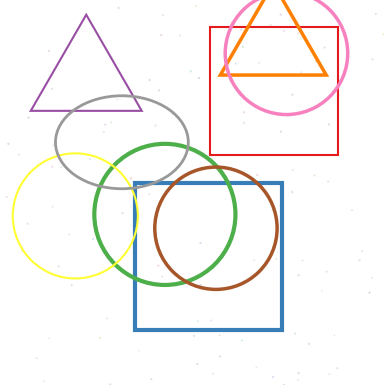[{"shape": "square", "thickness": 1.5, "radius": 0.83, "center": [0.712, 0.764]}, {"shape": "square", "thickness": 3, "radius": 0.95, "center": [0.541, 0.334]}, {"shape": "circle", "thickness": 3, "radius": 0.92, "center": [0.428, 0.443]}, {"shape": "triangle", "thickness": 1.5, "radius": 0.83, "center": [0.224, 0.795]}, {"shape": "triangle", "thickness": 2.5, "radius": 0.79, "center": [0.71, 0.884]}, {"shape": "circle", "thickness": 1.5, "radius": 0.81, "center": [0.196, 0.439]}, {"shape": "circle", "thickness": 2.5, "radius": 0.79, "center": [0.561, 0.407]}, {"shape": "circle", "thickness": 2.5, "radius": 0.8, "center": [0.744, 0.862]}, {"shape": "oval", "thickness": 2, "radius": 0.86, "center": [0.317, 0.63]}]